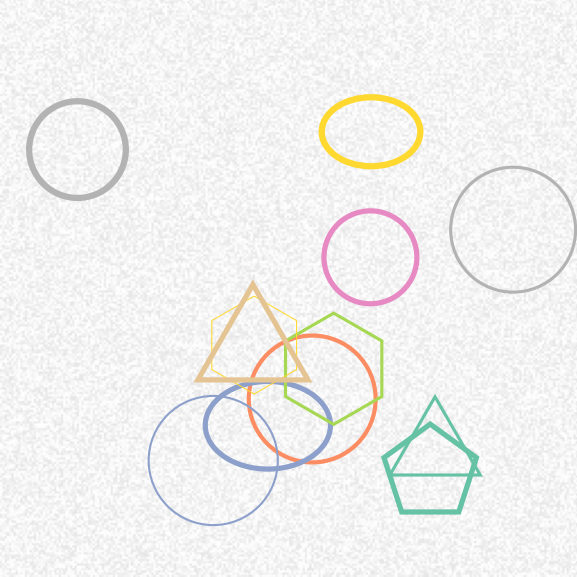[{"shape": "pentagon", "thickness": 2.5, "radius": 0.42, "center": [0.745, 0.181]}, {"shape": "triangle", "thickness": 1.5, "radius": 0.45, "center": [0.753, 0.222]}, {"shape": "circle", "thickness": 2, "radius": 0.55, "center": [0.541, 0.308]}, {"shape": "oval", "thickness": 2.5, "radius": 0.54, "center": [0.464, 0.263]}, {"shape": "circle", "thickness": 1, "radius": 0.56, "center": [0.369, 0.202]}, {"shape": "circle", "thickness": 2.5, "radius": 0.4, "center": [0.641, 0.554]}, {"shape": "hexagon", "thickness": 1.5, "radius": 0.48, "center": [0.578, 0.361]}, {"shape": "hexagon", "thickness": 0.5, "radius": 0.42, "center": [0.44, 0.402]}, {"shape": "oval", "thickness": 3, "radius": 0.43, "center": [0.642, 0.771]}, {"shape": "triangle", "thickness": 2.5, "radius": 0.55, "center": [0.438, 0.396]}, {"shape": "circle", "thickness": 1.5, "radius": 0.54, "center": [0.889, 0.601]}, {"shape": "circle", "thickness": 3, "radius": 0.42, "center": [0.134, 0.74]}]